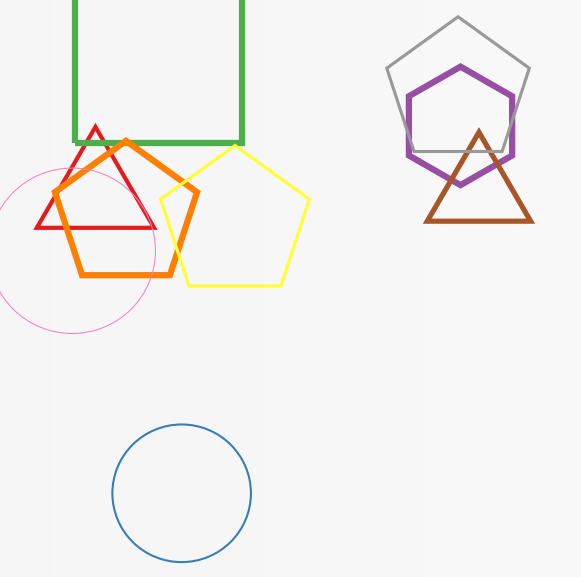[{"shape": "triangle", "thickness": 2, "radius": 0.58, "center": [0.164, 0.663]}, {"shape": "circle", "thickness": 1, "radius": 0.6, "center": [0.313, 0.145]}, {"shape": "square", "thickness": 3, "radius": 0.72, "center": [0.273, 0.895]}, {"shape": "hexagon", "thickness": 3, "radius": 0.51, "center": [0.792, 0.781]}, {"shape": "pentagon", "thickness": 3, "radius": 0.64, "center": [0.217, 0.627]}, {"shape": "pentagon", "thickness": 1.5, "radius": 0.67, "center": [0.404, 0.613]}, {"shape": "triangle", "thickness": 2.5, "radius": 0.51, "center": [0.824, 0.667]}, {"shape": "circle", "thickness": 0.5, "radius": 0.72, "center": [0.124, 0.565]}, {"shape": "pentagon", "thickness": 1.5, "radius": 0.64, "center": [0.788, 0.841]}]